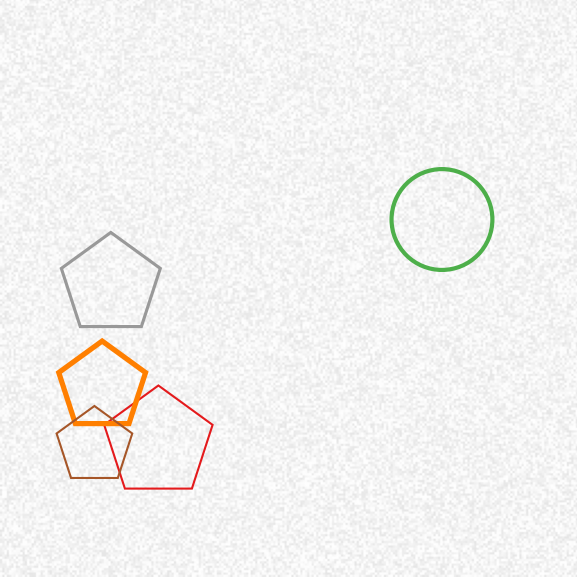[{"shape": "pentagon", "thickness": 1, "radius": 0.49, "center": [0.274, 0.233]}, {"shape": "circle", "thickness": 2, "radius": 0.44, "center": [0.765, 0.619]}, {"shape": "pentagon", "thickness": 2.5, "radius": 0.4, "center": [0.177, 0.33]}, {"shape": "pentagon", "thickness": 1, "radius": 0.34, "center": [0.164, 0.227]}, {"shape": "pentagon", "thickness": 1.5, "radius": 0.45, "center": [0.192, 0.507]}]